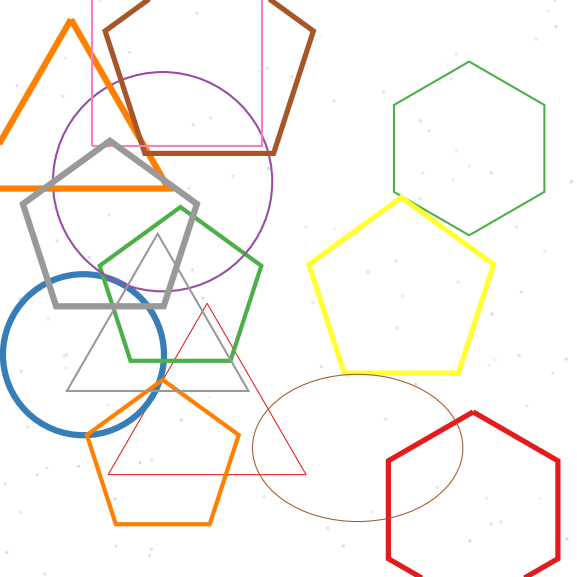[{"shape": "triangle", "thickness": 0.5, "radius": 0.99, "center": [0.359, 0.276]}, {"shape": "hexagon", "thickness": 2.5, "radius": 0.85, "center": [0.819, 0.116]}, {"shape": "circle", "thickness": 3, "radius": 0.7, "center": [0.145, 0.385]}, {"shape": "hexagon", "thickness": 1, "radius": 0.75, "center": [0.812, 0.742]}, {"shape": "pentagon", "thickness": 2, "radius": 0.74, "center": [0.313, 0.493]}, {"shape": "circle", "thickness": 1, "radius": 0.95, "center": [0.282, 0.684]}, {"shape": "triangle", "thickness": 3, "radius": 0.98, "center": [0.123, 0.77]}, {"shape": "pentagon", "thickness": 2, "radius": 0.69, "center": [0.282, 0.203]}, {"shape": "pentagon", "thickness": 2.5, "radius": 0.84, "center": [0.695, 0.489]}, {"shape": "pentagon", "thickness": 2.5, "radius": 0.95, "center": [0.362, 0.887]}, {"shape": "oval", "thickness": 0.5, "radius": 0.91, "center": [0.619, 0.224]}, {"shape": "square", "thickness": 1, "radius": 0.74, "center": [0.307, 0.893]}, {"shape": "pentagon", "thickness": 3, "radius": 0.79, "center": [0.19, 0.597]}, {"shape": "triangle", "thickness": 1, "radius": 0.91, "center": [0.273, 0.413]}]